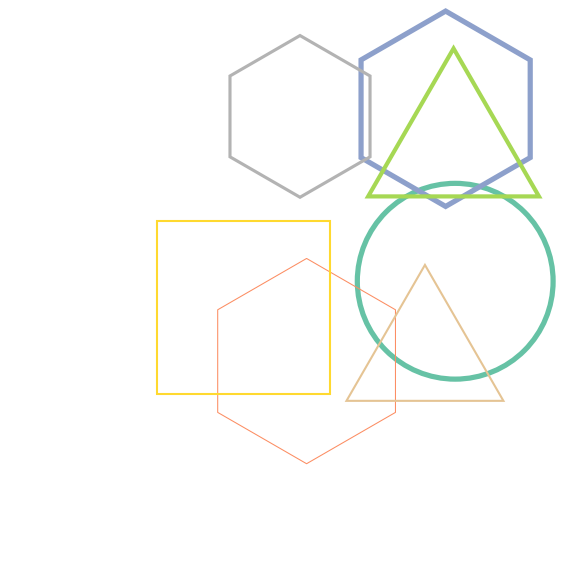[{"shape": "circle", "thickness": 2.5, "radius": 0.85, "center": [0.788, 0.512]}, {"shape": "hexagon", "thickness": 0.5, "radius": 0.89, "center": [0.531, 0.374]}, {"shape": "hexagon", "thickness": 2.5, "radius": 0.85, "center": [0.772, 0.811]}, {"shape": "triangle", "thickness": 2, "radius": 0.85, "center": [0.785, 0.744]}, {"shape": "square", "thickness": 1, "radius": 0.75, "center": [0.422, 0.467]}, {"shape": "triangle", "thickness": 1, "radius": 0.78, "center": [0.736, 0.383]}, {"shape": "hexagon", "thickness": 1.5, "radius": 0.7, "center": [0.519, 0.798]}]